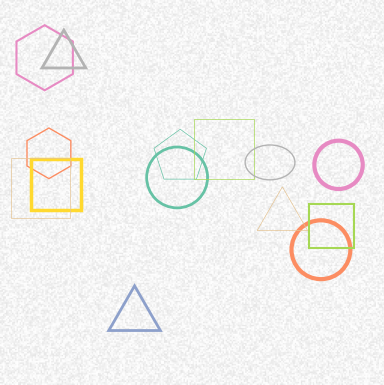[{"shape": "circle", "thickness": 2, "radius": 0.4, "center": [0.46, 0.539]}, {"shape": "pentagon", "thickness": 0.5, "radius": 0.36, "center": [0.468, 0.593]}, {"shape": "circle", "thickness": 3, "radius": 0.38, "center": [0.834, 0.351]}, {"shape": "hexagon", "thickness": 1, "radius": 0.33, "center": [0.127, 0.602]}, {"shape": "triangle", "thickness": 2, "radius": 0.39, "center": [0.35, 0.18]}, {"shape": "hexagon", "thickness": 1.5, "radius": 0.42, "center": [0.116, 0.85]}, {"shape": "circle", "thickness": 3, "radius": 0.31, "center": [0.879, 0.572]}, {"shape": "square", "thickness": 0.5, "radius": 0.39, "center": [0.582, 0.613]}, {"shape": "square", "thickness": 1.5, "radius": 0.29, "center": [0.861, 0.413]}, {"shape": "square", "thickness": 2.5, "radius": 0.33, "center": [0.145, 0.521]}, {"shape": "square", "thickness": 0.5, "radius": 0.39, "center": [0.105, 0.511]}, {"shape": "triangle", "thickness": 0.5, "radius": 0.38, "center": [0.733, 0.439]}, {"shape": "oval", "thickness": 1, "radius": 0.32, "center": [0.701, 0.578]}, {"shape": "triangle", "thickness": 2, "radius": 0.33, "center": [0.166, 0.856]}]